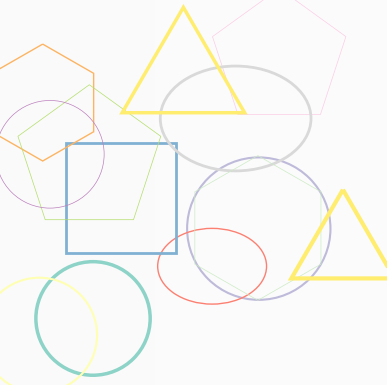[{"shape": "circle", "thickness": 2.5, "radius": 0.74, "center": [0.24, 0.173]}, {"shape": "circle", "thickness": 1.5, "radius": 0.75, "center": [0.101, 0.13]}, {"shape": "circle", "thickness": 1.5, "radius": 0.92, "center": [0.668, 0.406]}, {"shape": "oval", "thickness": 1, "radius": 0.7, "center": [0.547, 0.308]}, {"shape": "square", "thickness": 2, "radius": 0.71, "center": [0.313, 0.486]}, {"shape": "hexagon", "thickness": 1, "radius": 0.76, "center": [0.11, 0.734]}, {"shape": "pentagon", "thickness": 0.5, "radius": 0.97, "center": [0.231, 0.586]}, {"shape": "pentagon", "thickness": 0.5, "radius": 0.91, "center": [0.721, 0.849]}, {"shape": "oval", "thickness": 2, "radius": 0.97, "center": [0.608, 0.692]}, {"shape": "circle", "thickness": 0.5, "radius": 0.7, "center": [0.129, 0.599]}, {"shape": "hexagon", "thickness": 0.5, "radius": 0.94, "center": [0.666, 0.408]}, {"shape": "triangle", "thickness": 3, "radius": 0.77, "center": [0.885, 0.354]}, {"shape": "triangle", "thickness": 2.5, "radius": 0.91, "center": [0.473, 0.798]}]